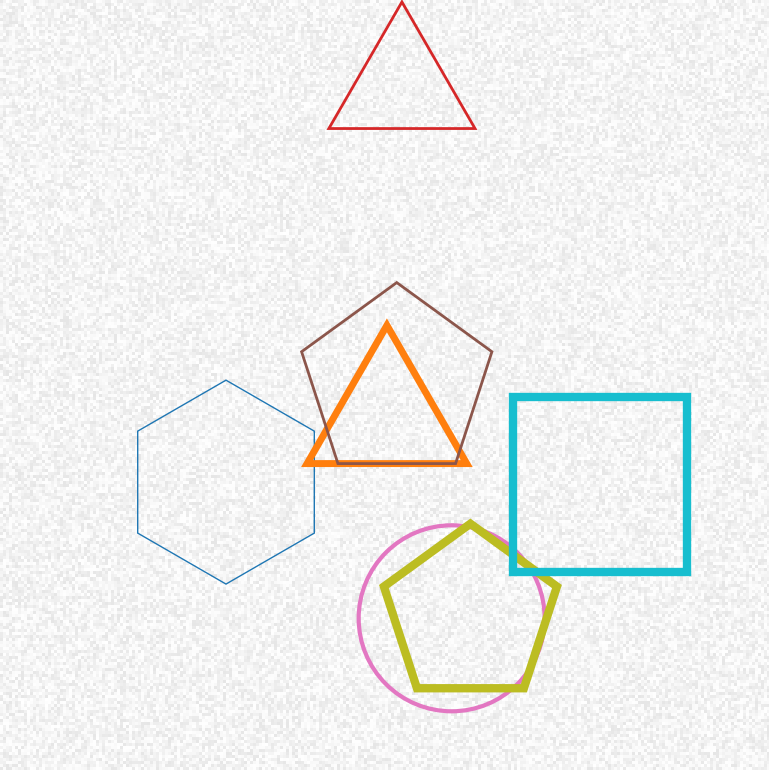[{"shape": "hexagon", "thickness": 0.5, "radius": 0.66, "center": [0.294, 0.374]}, {"shape": "triangle", "thickness": 2.5, "radius": 0.6, "center": [0.502, 0.458]}, {"shape": "triangle", "thickness": 1, "radius": 0.55, "center": [0.522, 0.888]}, {"shape": "pentagon", "thickness": 1, "radius": 0.65, "center": [0.515, 0.503]}, {"shape": "circle", "thickness": 1.5, "radius": 0.6, "center": [0.587, 0.197]}, {"shape": "pentagon", "thickness": 3, "radius": 0.59, "center": [0.611, 0.202]}, {"shape": "square", "thickness": 3, "radius": 0.57, "center": [0.779, 0.371]}]